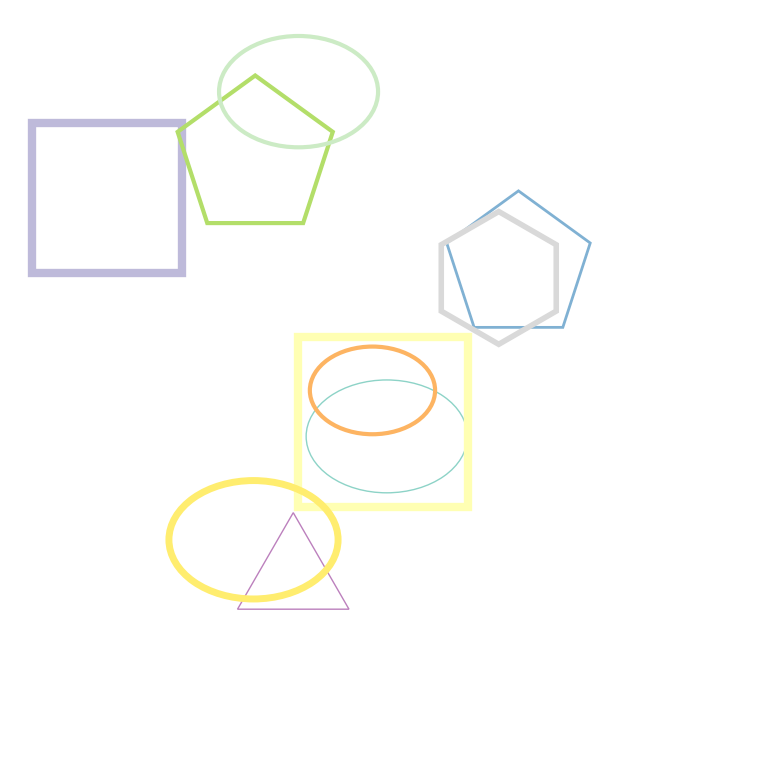[{"shape": "oval", "thickness": 0.5, "radius": 0.52, "center": [0.502, 0.433]}, {"shape": "square", "thickness": 3, "radius": 0.55, "center": [0.497, 0.452]}, {"shape": "square", "thickness": 3, "radius": 0.49, "center": [0.139, 0.743]}, {"shape": "pentagon", "thickness": 1, "radius": 0.49, "center": [0.673, 0.654]}, {"shape": "oval", "thickness": 1.5, "radius": 0.41, "center": [0.484, 0.493]}, {"shape": "pentagon", "thickness": 1.5, "radius": 0.53, "center": [0.331, 0.796]}, {"shape": "hexagon", "thickness": 2, "radius": 0.43, "center": [0.648, 0.639]}, {"shape": "triangle", "thickness": 0.5, "radius": 0.42, "center": [0.381, 0.251]}, {"shape": "oval", "thickness": 1.5, "radius": 0.52, "center": [0.388, 0.881]}, {"shape": "oval", "thickness": 2.5, "radius": 0.55, "center": [0.329, 0.299]}]